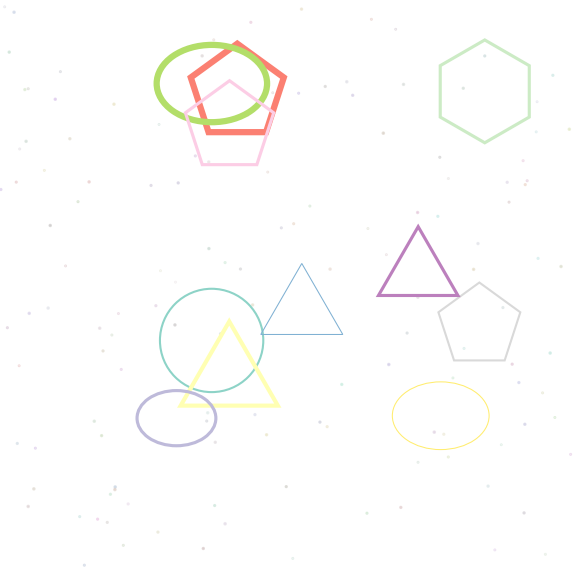[{"shape": "circle", "thickness": 1, "radius": 0.45, "center": [0.366, 0.41]}, {"shape": "triangle", "thickness": 2, "radius": 0.49, "center": [0.397, 0.345]}, {"shape": "oval", "thickness": 1.5, "radius": 0.34, "center": [0.306, 0.275]}, {"shape": "pentagon", "thickness": 3, "radius": 0.42, "center": [0.411, 0.839]}, {"shape": "triangle", "thickness": 0.5, "radius": 0.41, "center": [0.523, 0.461]}, {"shape": "oval", "thickness": 3, "radius": 0.48, "center": [0.367, 0.854]}, {"shape": "pentagon", "thickness": 1.5, "radius": 0.4, "center": [0.397, 0.779]}, {"shape": "pentagon", "thickness": 1, "radius": 0.37, "center": [0.83, 0.435]}, {"shape": "triangle", "thickness": 1.5, "radius": 0.4, "center": [0.724, 0.527]}, {"shape": "hexagon", "thickness": 1.5, "radius": 0.45, "center": [0.839, 0.841]}, {"shape": "oval", "thickness": 0.5, "radius": 0.42, "center": [0.763, 0.279]}]